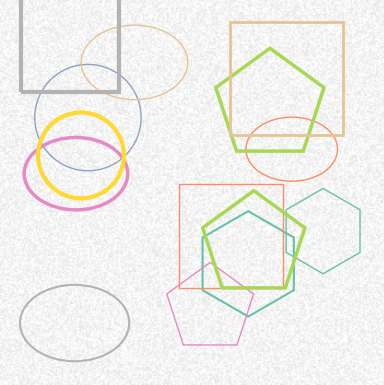[{"shape": "hexagon", "thickness": 1.5, "radius": 0.68, "center": [0.645, 0.315]}, {"shape": "hexagon", "thickness": 1, "radius": 0.55, "center": [0.839, 0.4]}, {"shape": "square", "thickness": 1, "radius": 0.68, "center": [0.6, 0.387]}, {"shape": "oval", "thickness": 1, "radius": 0.59, "center": [0.758, 0.612]}, {"shape": "circle", "thickness": 1, "radius": 0.69, "center": [0.228, 0.695]}, {"shape": "pentagon", "thickness": 1, "radius": 0.59, "center": [0.546, 0.2]}, {"shape": "oval", "thickness": 2.5, "radius": 0.67, "center": [0.197, 0.549]}, {"shape": "pentagon", "thickness": 2.5, "radius": 0.74, "center": [0.701, 0.727]}, {"shape": "pentagon", "thickness": 2.5, "radius": 0.7, "center": [0.659, 0.365]}, {"shape": "circle", "thickness": 3, "radius": 0.56, "center": [0.21, 0.596]}, {"shape": "oval", "thickness": 1, "radius": 0.69, "center": [0.349, 0.838]}, {"shape": "square", "thickness": 2, "radius": 0.73, "center": [0.745, 0.795]}, {"shape": "square", "thickness": 3, "radius": 0.63, "center": [0.181, 0.888]}, {"shape": "oval", "thickness": 1.5, "radius": 0.71, "center": [0.194, 0.161]}]